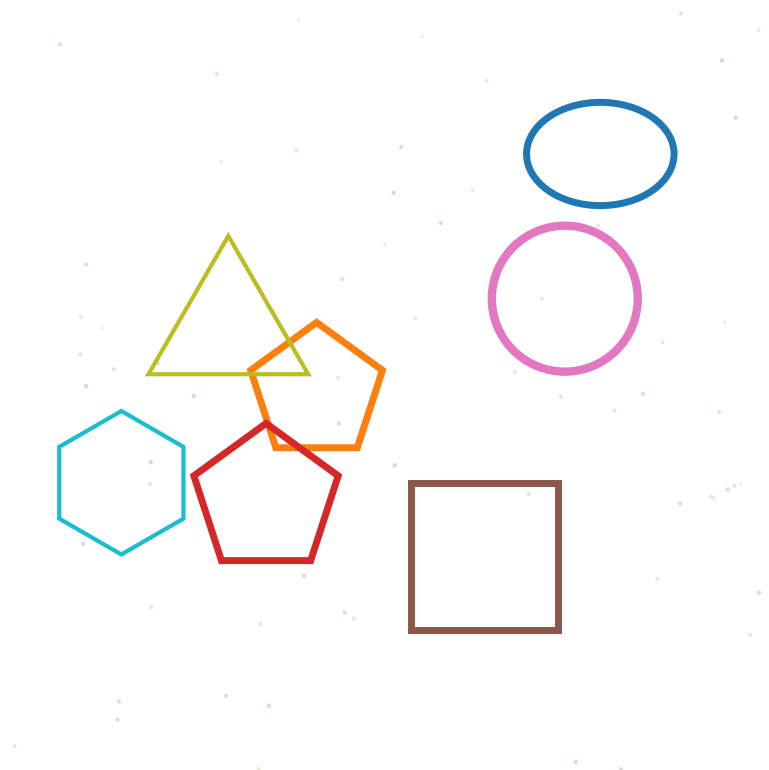[{"shape": "oval", "thickness": 2.5, "radius": 0.48, "center": [0.78, 0.8]}, {"shape": "pentagon", "thickness": 2.5, "radius": 0.45, "center": [0.411, 0.491]}, {"shape": "pentagon", "thickness": 2.5, "radius": 0.49, "center": [0.346, 0.352]}, {"shape": "square", "thickness": 2.5, "radius": 0.48, "center": [0.63, 0.278]}, {"shape": "circle", "thickness": 3, "radius": 0.47, "center": [0.734, 0.612]}, {"shape": "triangle", "thickness": 1.5, "radius": 0.6, "center": [0.297, 0.574]}, {"shape": "hexagon", "thickness": 1.5, "radius": 0.47, "center": [0.158, 0.373]}]